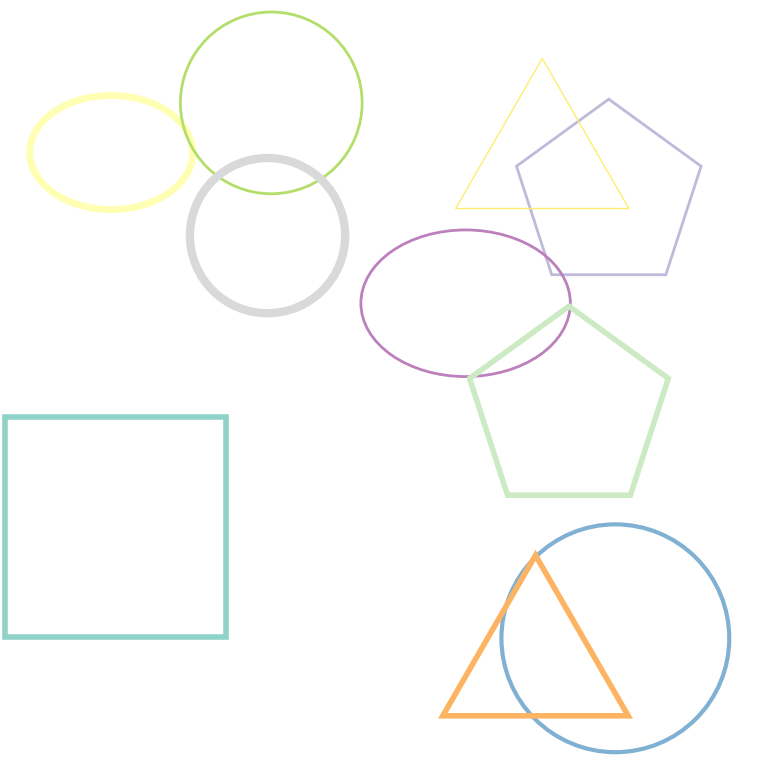[{"shape": "square", "thickness": 2, "radius": 0.72, "center": [0.15, 0.315]}, {"shape": "oval", "thickness": 2.5, "radius": 0.53, "center": [0.144, 0.802]}, {"shape": "pentagon", "thickness": 1, "radius": 0.63, "center": [0.791, 0.745]}, {"shape": "circle", "thickness": 1.5, "radius": 0.74, "center": [0.799, 0.171]}, {"shape": "triangle", "thickness": 2, "radius": 0.7, "center": [0.695, 0.14]}, {"shape": "circle", "thickness": 1, "radius": 0.59, "center": [0.352, 0.866]}, {"shape": "circle", "thickness": 3, "radius": 0.5, "center": [0.347, 0.694]}, {"shape": "oval", "thickness": 1, "radius": 0.68, "center": [0.605, 0.606]}, {"shape": "pentagon", "thickness": 2, "radius": 0.68, "center": [0.739, 0.467]}, {"shape": "triangle", "thickness": 0.5, "radius": 0.65, "center": [0.704, 0.794]}]